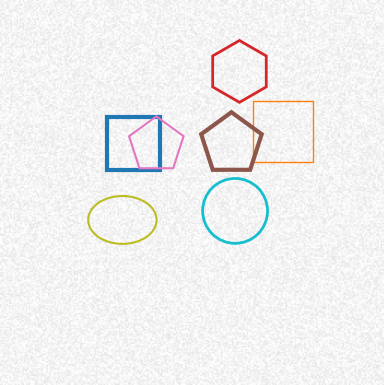[{"shape": "square", "thickness": 3, "radius": 0.34, "center": [0.347, 0.627]}, {"shape": "square", "thickness": 1, "radius": 0.39, "center": [0.736, 0.659]}, {"shape": "hexagon", "thickness": 2, "radius": 0.4, "center": [0.622, 0.815]}, {"shape": "pentagon", "thickness": 3, "radius": 0.41, "center": [0.601, 0.626]}, {"shape": "pentagon", "thickness": 1.5, "radius": 0.37, "center": [0.406, 0.623]}, {"shape": "oval", "thickness": 1.5, "radius": 0.44, "center": [0.318, 0.429]}, {"shape": "circle", "thickness": 2, "radius": 0.42, "center": [0.611, 0.452]}]